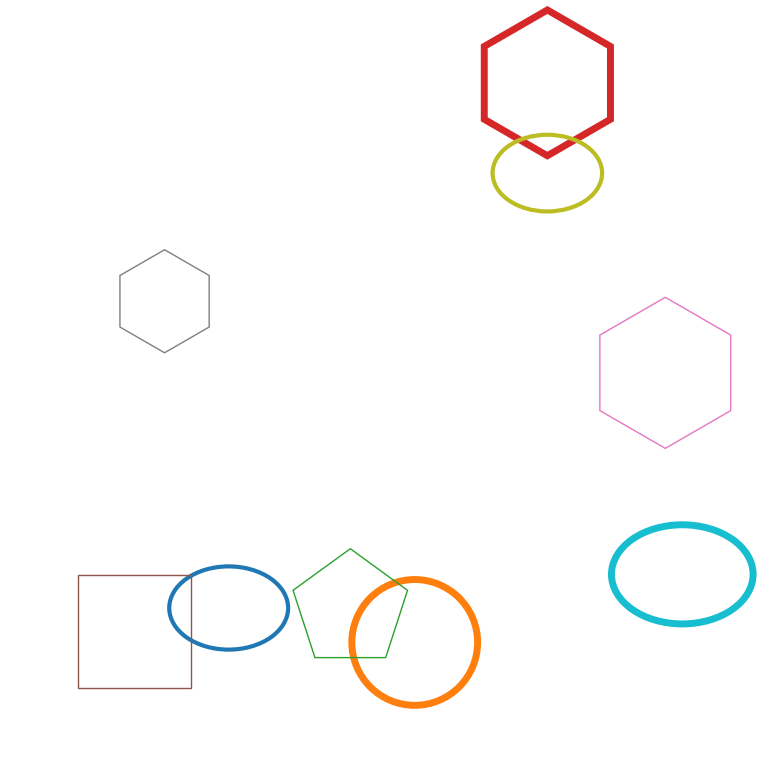[{"shape": "oval", "thickness": 1.5, "radius": 0.39, "center": [0.297, 0.21]}, {"shape": "circle", "thickness": 2.5, "radius": 0.41, "center": [0.539, 0.166]}, {"shape": "pentagon", "thickness": 0.5, "radius": 0.39, "center": [0.455, 0.209]}, {"shape": "hexagon", "thickness": 2.5, "radius": 0.47, "center": [0.711, 0.892]}, {"shape": "square", "thickness": 0.5, "radius": 0.37, "center": [0.175, 0.18]}, {"shape": "hexagon", "thickness": 0.5, "radius": 0.49, "center": [0.864, 0.516]}, {"shape": "hexagon", "thickness": 0.5, "radius": 0.33, "center": [0.214, 0.609]}, {"shape": "oval", "thickness": 1.5, "radius": 0.36, "center": [0.711, 0.775]}, {"shape": "oval", "thickness": 2.5, "radius": 0.46, "center": [0.886, 0.254]}]